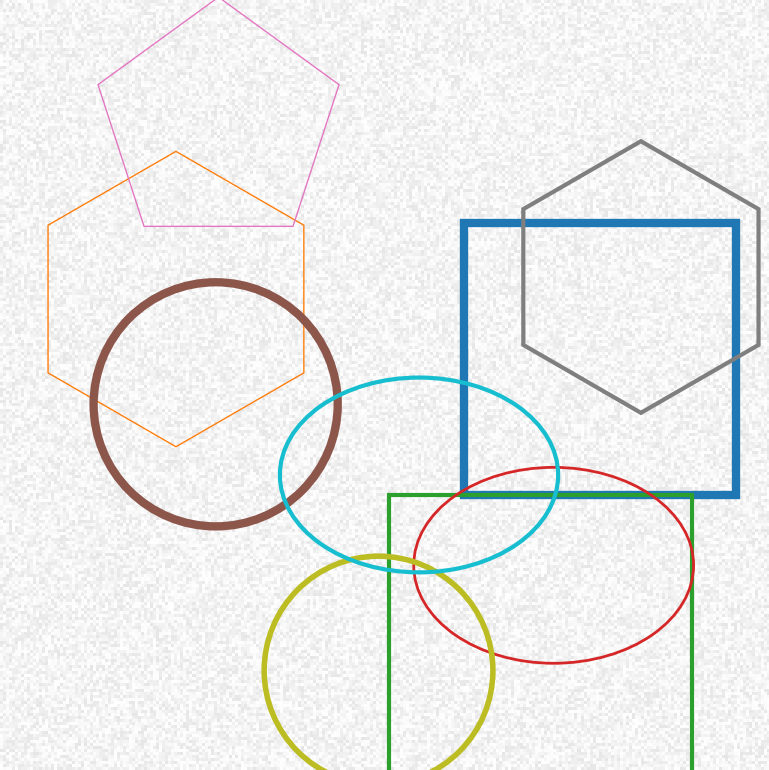[{"shape": "square", "thickness": 3, "radius": 0.88, "center": [0.78, 0.534]}, {"shape": "hexagon", "thickness": 0.5, "radius": 0.96, "center": [0.228, 0.612]}, {"shape": "square", "thickness": 1.5, "radius": 0.98, "center": [0.702, 0.161]}, {"shape": "oval", "thickness": 1, "radius": 0.91, "center": [0.719, 0.266]}, {"shape": "circle", "thickness": 3, "radius": 0.79, "center": [0.28, 0.475]}, {"shape": "pentagon", "thickness": 0.5, "radius": 0.82, "center": [0.284, 0.839]}, {"shape": "hexagon", "thickness": 1.5, "radius": 0.88, "center": [0.832, 0.64]}, {"shape": "circle", "thickness": 2, "radius": 0.74, "center": [0.492, 0.129]}, {"shape": "oval", "thickness": 1.5, "radius": 0.9, "center": [0.544, 0.383]}]